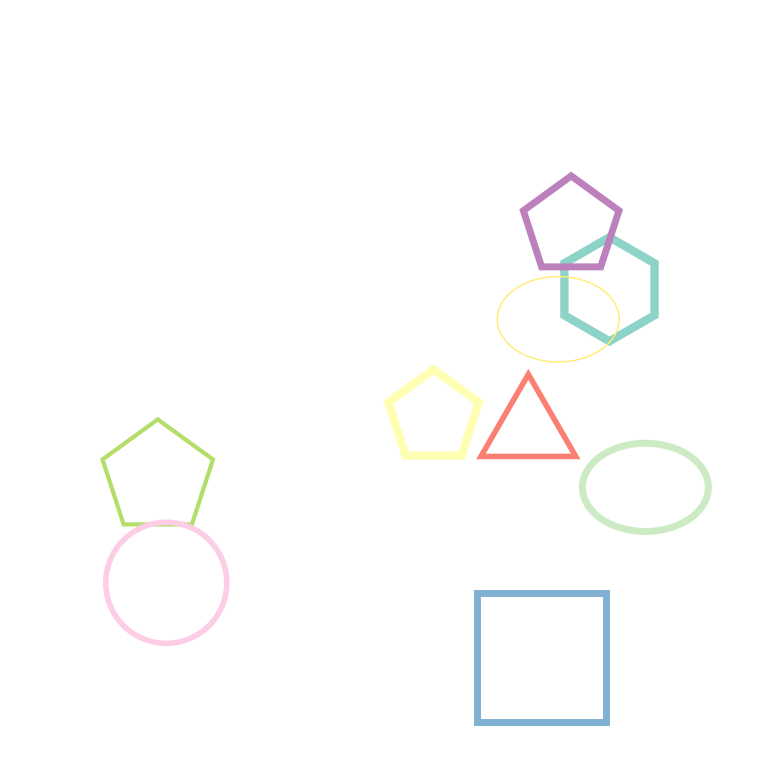[{"shape": "hexagon", "thickness": 3, "radius": 0.34, "center": [0.792, 0.624]}, {"shape": "pentagon", "thickness": 3, "radius": 0.31, "center": [0.563, 0.458]}, {"shape": "triangle", "thickness": 2, "radius": 0.36, "center": [0.686, 0.443]}, {"shape": "square", "thickness": 2.5, "radius": 0.42, "center": [0.703, 0.146]}, {"shape": "pentagon", "thickness": 1.5, "radius": 0.38, "center": [0.205, 0.38]}, {"shape": "circle", "thickness": 2, "radius": 0.39, "center": [0.216, 0.243]}, {"shape": "pentagon", "thickness": 2.5, "radius": 0.33, "center": [0.742, 0.706]}, {"shape": "oval", "thickness": 2.5, "radius": 0.41, "center": [0.838, 0.367]}, {"shape": "oval", "thickness": 0.5, "radius": 0.4, "center": [0.725, 0.585]}]